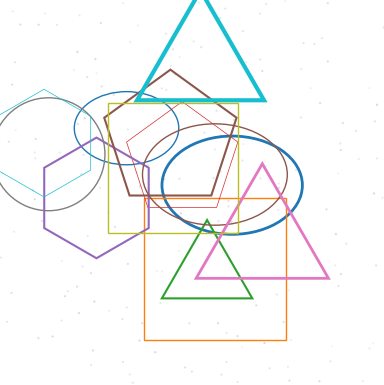[{"shape": "oval", "thickness": 2, "radius": 0.91, "center": [0.603, 0.519]}, {"shape": "oval", "thickness": 1, "radius": 0.68, "center": [0.329, 0.667]}, {"shape": "square", "thickness": 1, "radius": 0.92, "center": [0.558, 0.302]}, {"shape": "triangle", "thickness": 1.5, "radius": 0.68, "center": [0.538, 0.293]}, {"shape": "pentagon", "thickness": 0.5, "radius": 0.76, "center": [0.473, 0.584]}, {"shape": "hexagon", "thickness": 1.5, "radius": 0.78, "center": [0.251, 0.486]}, {"shape": "pentagon", "thickness": 1.5, "radius": 0.9, "center": [0.443, 0.638]}, {"shape": "oval", "thickness": 1, "radius": 0.94, "center": [0.558, 0.547]}, {"shape": "triangle", "thickness": 2, "radius": 0.99, "center": [0.681, 0.376]}, {"shape": "circle", "thickness": 1, "radius": 0.73, "center": [0.126, 0.599]}, {"shape": "square", "thickness": 1, "radius": 0.85, "center": [0.45, 0.564]}, {"shape": "triangle", "thickness": 3, "radius": 0.95, "center": [0.521, 0.835]}, {"shape": "hexagon", "thickness": 0.5, "radius": 0.7, "center": [0.114, 0.628]}]